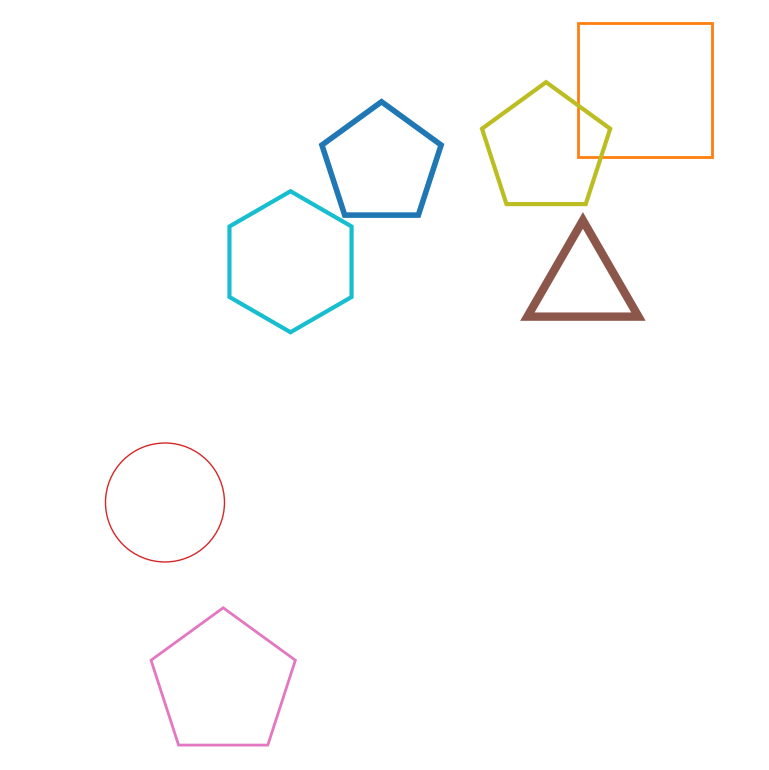[{"shape": "pentagon", "thickness": 2, "radius": 0.41, "center": [0.495, 0.786]}, {"shape": "square", "thickness": 1, "radius": 0.44, "center": [0.838, 0.883]}, {"shape": "circle", "thickness": 0.5, "radius": 0.39, "center": [0.214, 0.347]}, {"shape": "triangle", "thickness": 3, "radius": 0.42, "center": [0.757, 0.63]}, {"shape": "pentagon", "thickness": 1, "radius": 0.49, "center": [0.29, 0.112]}, {"shape": "pentagon", "thickness": 1.5, "radius": 0.44, "center": [0.709, 0.806]}, {"shape": "hexagon", "thickness": 1.5, "radius": 0.46, "center": [0.377, 0.66]}]